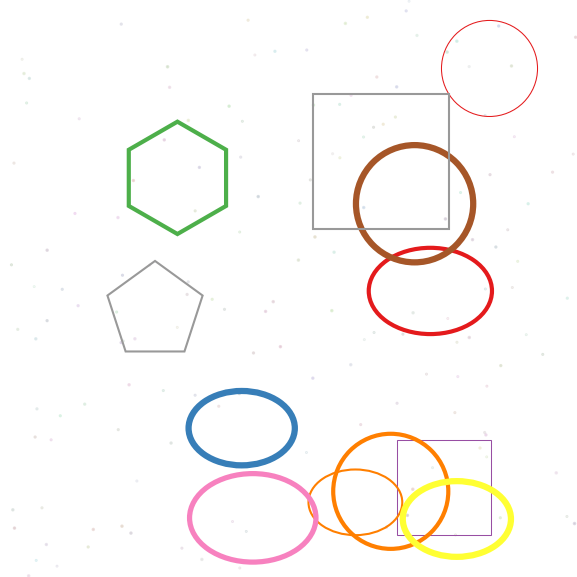[{"shape": "oval", "thickness": 2, "radius": 0.53, "center": [0.745, 0.495]}, {"shape": "circle", "thickness": 0.5, "radius": 0.42, "center": [0.848, 0.881]}, {"shape": "oval", "thickness": 3, "radius": 0.46, "center": [0.419, 0.258]}, {"shape": "hexagon", "thickness": 2, "radius": 0.49, "center": [0.307, 0.691]}, {"shape": "square", "thickness": 0.5, "radius": 0.41, "center": [0.769, 0.156]}, {"shape": "oval", "thickness": 1, "radius": 0.41, "center": [0.615, 0.129]}, {"shape": "circle", "thickness": 2, "radius": 0.5, "center": [0.677, 0.148]}, {"shape": "oval", "thickness": 3, "radius": 0.47, "center": [0.791, 0.1]}, {"shape": "circle", "thickness": 3, "radius": 0.51, "center": [0.718, 0.646]}, {"shape": "oval", "thickness": 2.5, "radius": 0.55, "center": [0.438, 0.102]}, {"shape": "pentagon", "thickness": 1, "radius": 0.43, "center": [0.268, 0.461]}, {"shape": "square", "thickness": 1, "radius": 0.59, "center": [0.66, 0.72]}]